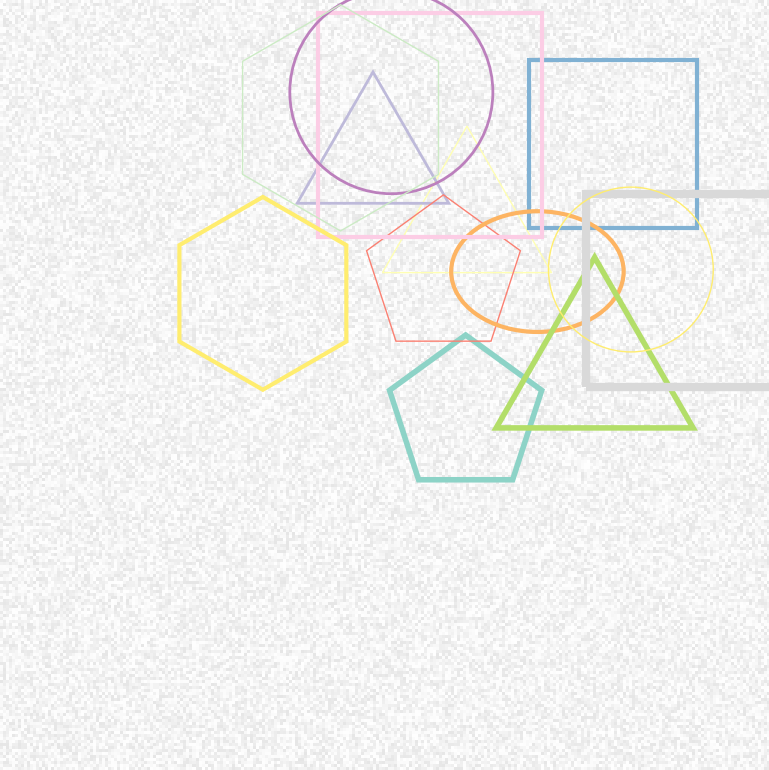[{"shape": "pentagon", "thickness": 2, "radius": 0.52, "center": [0.605, 0.461]}, {"shape": "triangle", "thickness": 0.5, "radius": 0.63, "center": [0.606, 0.709]}, {"shape": "triangle", "thickness": 1, "radius": 0.57, "center": [0.484, 0.793]}, {"shape": "pentagon", "thickness": 0.5, "radius": 0.53, "center": [0.576, 0.642]}, {"shape": "square", "thickness": 1.5, "radius": 0.54, "center": [0.796, 0.813]}, {"shape": "oval", "thickness": 1.5, "radius": 0.56, "center": [0.698, 0.647]}, {"shape": "triangle", "thickness": 2, "radius": 0.74, "center": [0.772, 0.518]}, {"shape": "square", "thickness": 1.5, "radius": 0.73, "center": [0.558, 0.838]}, {"shape": "square", "thickness": 3, "radius": 0.63, "center": [0.886, 0.623]}, {"shape": "circle", "thickness": 1, "radius": 0.66, "center": [0.508, 0.88]}, {"shape": "hexagon", "thickness": 0.5, "radius": 0.73, "center": [0.442, 0.847]}, {"shape": "hexagon", "thickness": 1.5, "radius": 0.63, "center": [0.341, 0.619]}, {"shape": "circle", "thickness": 0.5, "radius": 0.54, "center": [0.819, 0.65]}]